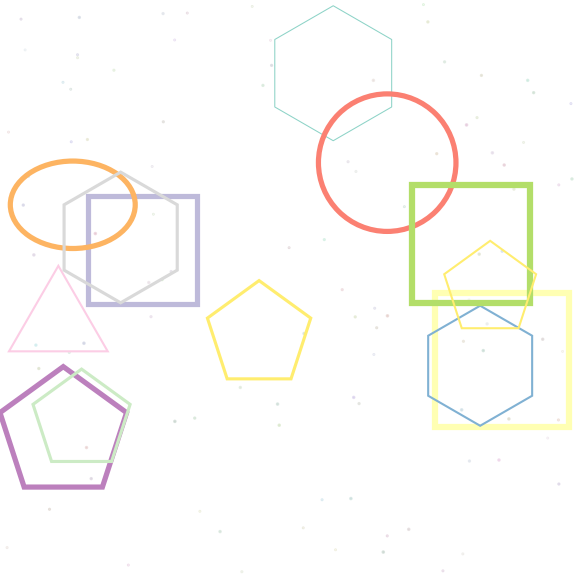[{"shape": "hexagon", "thickness": 0.5, "radius": 0.58, "center": [0.577, 0.872]}, {"shape": "square", "thickness": 3, "radius": 0.58, "center": [0.869, 0.376]}, {"shape": "square", "thickness": 2.5, "radius": 0.47, "center": [0.247, 0.566]}, {"shape": "circle", "thickness": 2.5, "radius": 0.6, "center": [0.67, 0.717]}, {"shape": "hexagon", "thickness": 1, "radius": 0.52, "center": [0.831, 0.366]}, {"shape": "oval", "thickness": 2.5, "radius": 0.54, "center": [0.126, 0.645]}, {"shape": "square", "thickness": 3, "radius": 0.51, "center": [0.816, 0.577]}, {"shape": "triangle", "thickness": 1, "radius": 0.49, "center": [0.101, 0.44]}, {"shape": "hexagon", "thickness": 1.5, "radius": 0.57, "center": [0.209, 0.588]}, {"shape": "pentagon", "thickness": 2.5, "radius": 0.58, "center": [0.11, 0.249]}, {"shape": "pentagon", "thickness": 1.5, "radius": 0.44, "center": [0.141, 0.272]}, {"shape": "pentagon", "thickness": 1.5, "radius": 0.47, "center": [0.449, 0.419]}, {"shape": "pentagon", "thickness": 1, "radius": 0.42, "center": [0.849, 0.498]}]